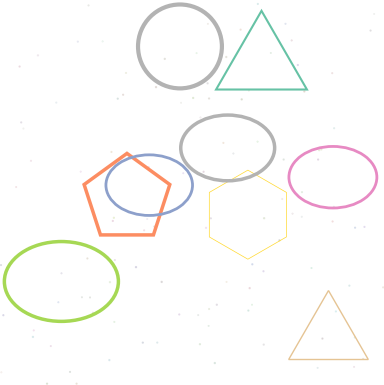[{"shape": "triangle", "thickness": 1.5, "radius": 0.68, "center": [0.679, 0.836]}, {"shape": "pentagon", "thickness": 2.5, "radius": 0.59, "center": [0.33, 0.484]}, {"shape": "oval", "thickness": 2, "radius": 0.56, "center": [0.388, 0.519]}, {"shape": "oval", "thickness": 2, "radius": 0.57, "center": [0.865, 0.54]}, {"shape": "oval", "thickness": 2.5, "radius": 0.74, "center": [0.159, 0.269]}, {"shape": "hexagon", "thickness": 0.5, "radius": 0.58, "center": [0.644, 0.442]}, {"shape": "triangle", "thickness": 1, "radius": 0.6, "center": [0.853, 0.126]}, {"shape": "circle", "thickness": 3, "radius": 0.54, "center": [0.467, 0.879]}, {"shape": "oval", "thickness": 2.5, "radius": 0.61, "center": [0.591, 0.616]}]